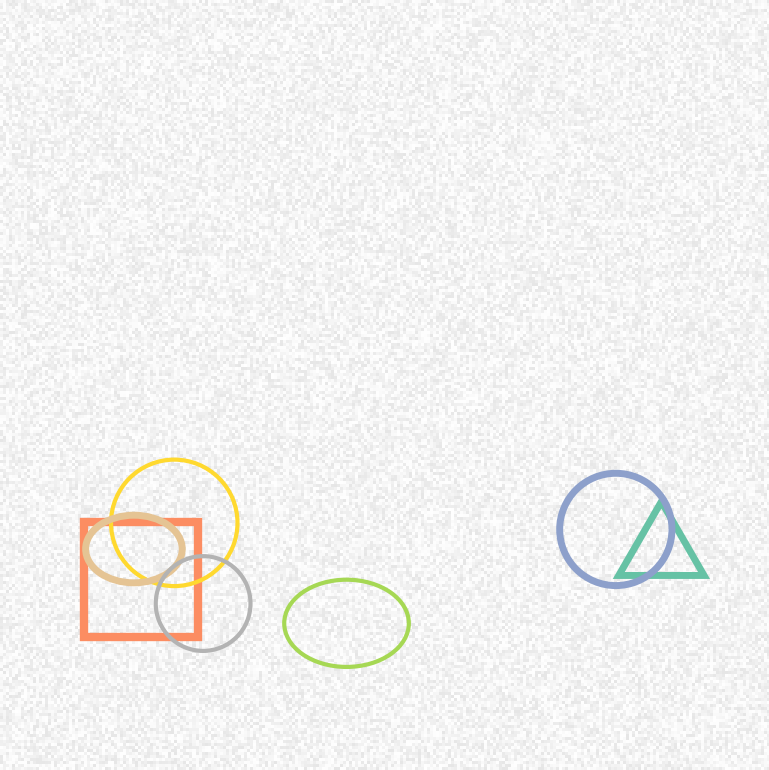[{"shape": "triangle", "thickness": 2.5, "radius": 0.32, "center": [0.859, 0.285]}, {"shape": "square", "thickness": 3, "radius": 0.37, "center": [0.183, 0.247]}, {"shape": "circle", "thickness": 2.5, "radius": 0.36, "center": [0.8, 0.312]}, {"shape": "oval", "thickness": 1.5, "radius": 0.4, "center": [0.45, 0.191]}, {"shape": "circle", "thickness": 1.5, "radius": 0.41, "center": [0.226, 0.321]}, {"shape": "oval", "thickness": 2.5, "radius": 0.31, "center": [0.174, 0.287]}, {"shape": "circle", "thickness": 1.5, "radius": 0.31, "center": [0.264, 0.216]}]